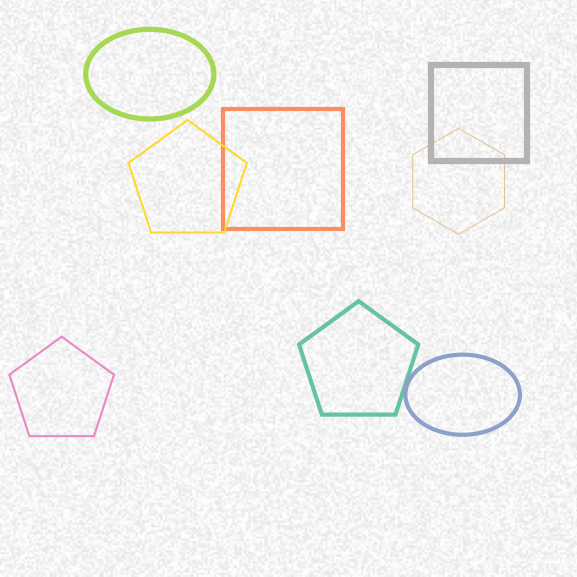[{"shape": "pentagon", "thickness": 2, "radius": 0.54, "center": [0.621, 0.369]}, {"shape": "square", "thickness": 2, "radius": 0.52, "center": [0.49, 0.707]}, {"shape": "oval", "thickness": 2, "radius": 0.5, "center": [0.801, 0.316]}, {"shape": "pentagon", "thickness": 1, "radius": 0.48, "center": [0.107, 0.321]}, {"shape": "oval", "thickness": 2.5, "radius": 0.55, "center": [0.259, 0.871]}, {"shape": "pentagon", "thickness": 1, "radius": 0.54, "center": [0.325, 0.684]}, {"shape": "hexagon", "thickness": 0.5, "radius": 0.46, "center": [0.794, 0.685]}, {"shape": "square", "thickness": 3, "radius": 0.42, "center": [0.83, 0.803]}]